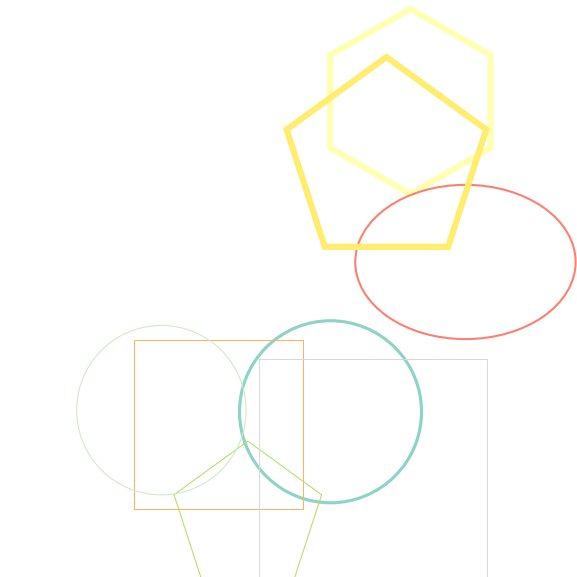[{"shape": "circle", "thickness": 1.5, "radius": 0.79, "center": [0.572, 0.286]}, {"shape": "hexagon", "thickness": 3, "radius": 0.8, "center": [0.711, 0.823]}, {"shape": "oval", "thickness": 1, "radius": 0.95, "center": [0.806, 0.546]}, {"shape": "square", "thickness": 0.5, "radius": 0.73, "center": [0.378, 0.265]}, {"shape": "pentagon", "thickness": 0.5, "radius": 0.67, "center": [0.429, 0.101]}, {"shape": "square", "thickness": 0.5, "radius": 0.99, "center": [0.646, 0.18]}, {"shape": "circle", "thickness": 0.5, "radius": 0.73, "center": [0.279, 0.289]}, {"shape": "pentagon", "thickness": 3, "radius": 0.91, "center": [0.669, 0.719]}]